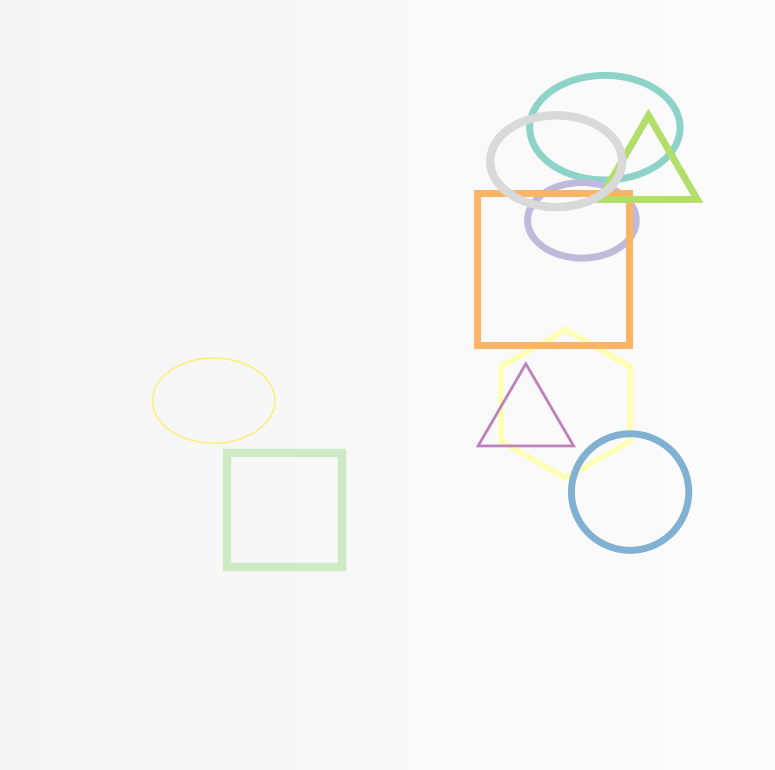[{"shape": "oval", "thickness": 2.5, "radius": 0.49, "center": [0.78, 0.834]}, {"shape": "hexagon", "thickness": 2, "radius": 0.48, "center": [0.73, 0.475]}, {"shape": "oval", "thickness": 2.5, "radius": 0.35, "center": [0.751, 0.714]}, {"shape": "circle", "thickness": 2.5, "radius": 0.38, "center": [0.813, 0.361]}, {"shape": "square", "thickness": 2.5, "radius": 0.49, "center": [0.714, 0.651]}, {"shape": "triangle", "thickness": 2.5, "radius": 0.36, "center": [0.837, 0.777]}, {"shape": "oval", "thickness": 3, "radius": 0.43, "center": [0.718, 0.791]}, {"shape": "triangle", "thickness": 1, "radius": 0.36, "center": [0.679, 0.456]}, {"shape": "square", "thickness": 3, "radius": 0.37, "center": [0.367, 0.337]}, {"shape": "oval", "thickness": 0.5, "radius": 0.39, "center": [0.276, 0.48]}]